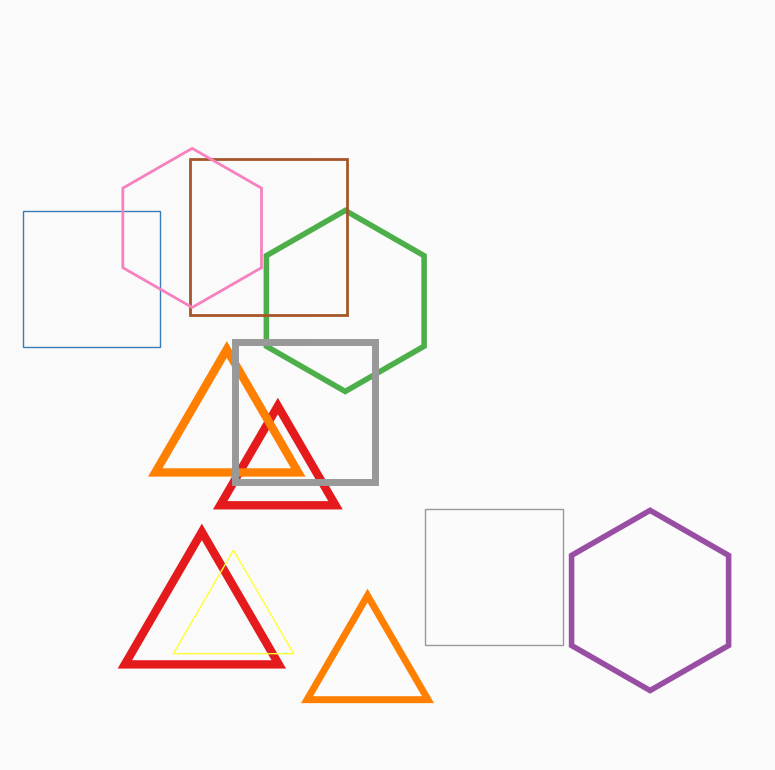[{"shape": "triangle", "thickness": 3, "radius": 0.57, "center": [0.26, 0.195]}, {"shape": "triangle", "thickness": 3, "radius": 0.43, "center": [0.358, 0.387]}, {"shape": "square", "thickness": 0.5, "radius": 0.44, "center": [0.118, 0.638]}, {"shape": "hexagon", "thickness": 2, "radius": 0.59, "center": [0.445, 0.609]}, {"shape": "hexagon", "thickness": 2, "radius": 0.58, "center": [0.839, 0.22]}, {"shape": "triangle", "thickness": 2.5, "radius": 0.45, "center": [0.474, 0.136]}, {"shape": "triangle", "thickness": 3, "radius": 0.53, "center": [0.293, 0.44]}, {"shape": "triangle", "thickness": 0.5, "radius": 0.45, "center": [0.301, 0.196]}, {"shape": "square", "thickness": 1, "radius": 0.51, "center": [0.347, 0.693]}, {"shape": "hexagon", "thickness": 1, "radius": 0.52, "center": [0.248, 0.704]}, {"shape": "square", "thickness": 0.5, "radius": 0.44, "center": [0.638, 0.25]}, {"shape": "square", "thickness": 2.5, "radius": 0.45, "center": [0.393, 0.465]}]